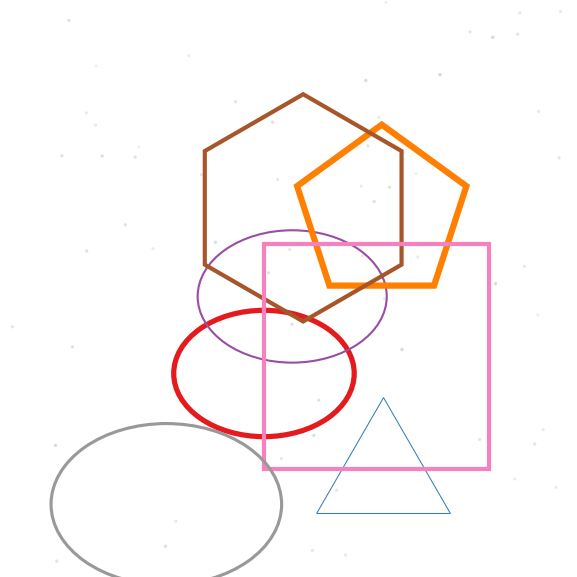[{"shape": "oval", "thickness": 2.5, "radius": 0.78, "center": [0.457, 0.352]}, {"shape": "triangle", "thickness": 0.5, "radius": 0.67, "center": [0.664, 0.177]}, {"shape": "oval", "thickness": 1, "radius": 0.82, "center": [0.506, 0.486]}, {"shape": "pentagon", "thickness": 3, "radius": 0.77, "center": [0.661, 0.629]}, {"shape": "hexagon", "thickness": 2, "radius": 0.98, "center": [0.525, 0.639]}, {"shape": "square", "thickness": 2, "radius": 0.97, "center": [0.652, 0.382]}, {"shape": "oval", "thickness": 1.5, "radius": 1.0, "center": [0.288, 0.126]}]